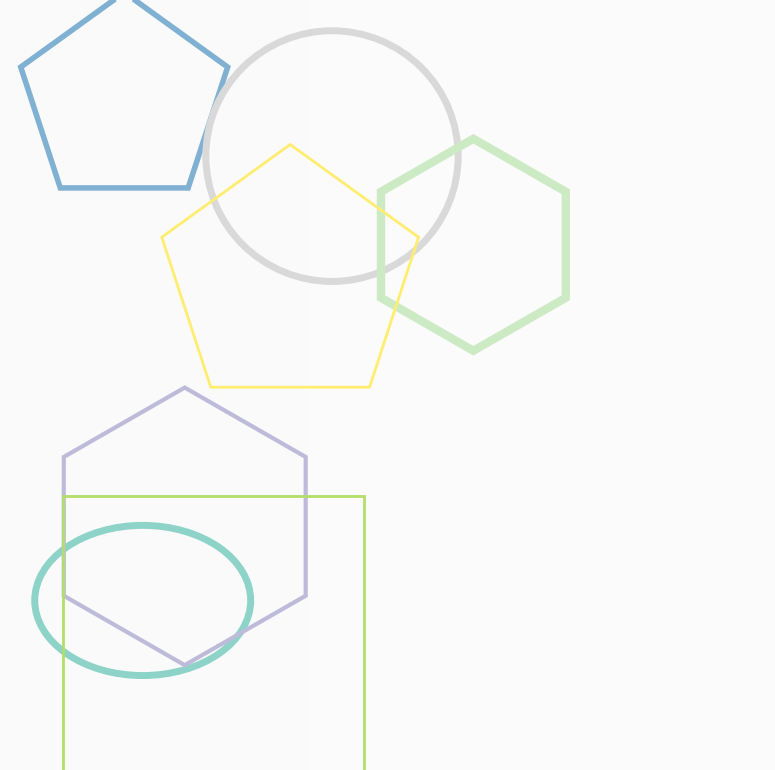[{"shape": "oval", "thickness": 2.5, "radius": 0.7, "center": [0.184, 0.22]}, {"shape": "hexagon", "thickness": 1.5, "radius": 0.9, "center": [0.238, 0.316]}, {"shape": "pentagon", "thickness": 2, "radius": 0.7, "center": [0.16, 0.869]}, {"shape": "square", "thickness": 1, "radius": 0.97, "center": [0.275, 0.162]}, {"shape": "circle", "thickness": 2.5, "radius": 0.81, "center": [0.428, 0.797]}, {"shape": "hexagon", "thickness": 3, "radius": 0.69, "center": [0.611, 0.682]}, {"shape": "pentagon", "thickness": 1, "radius": 0.87, "center": [0.374, 0.638]}]